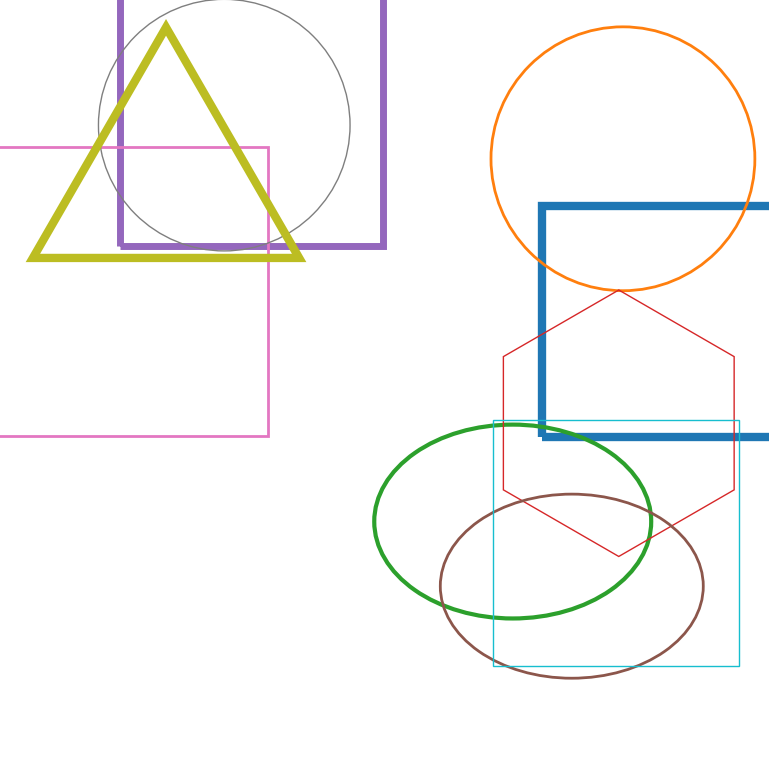[{"shape": "square", "thickness": 3, "radius": 0.75, "center": [0.853, 0.582]}, {"shape": "circle", "thickness": 1, "radius": 0.86, "center": [0.809, 0.794]}, {"shape": "oval", "thickness": 1.5, "radius": 0.9, "center": [0.666, 0.323]}, {"shape": "hexagon", "thickness": 0.5, "radius": 0.87, "center": [0.804, 0.45]}, {"shape": "square", "thickness": 2.5, "radius": 0.85, "center": [0.326, 0.851]}, {"shape": "oval", "thickness": 1, "radius": 0.85, "center": [0.743, 0.239]}, {"shape": "square", "thickness": 1, "radius": 0.94, "center": [0.161, 0.622]}, {"shape": "circle", "thickness": 0.5, "radius": 0.82, "center": [0.291, 0.838]}, {"shape": "triangle", "thickness": 3, "radius": 1.0, "center": [0.216, 0.765]}, {"shape": "square", "thickness": 0.5, "radius": 0.8, "center": [0.8, 0.295]}]